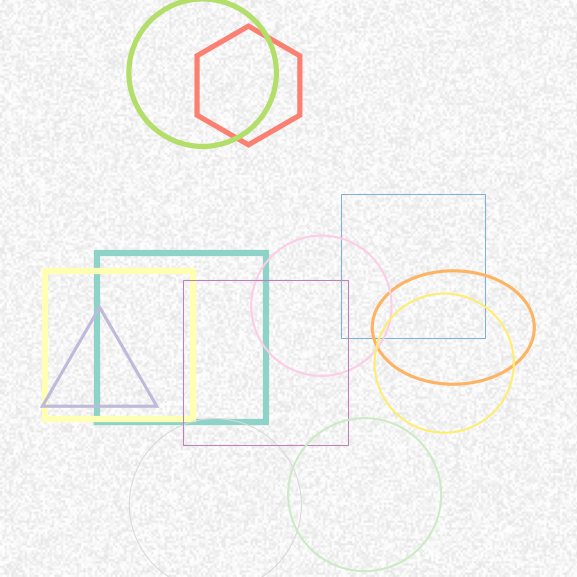[{"shape": "square", "thickness": 3, "radius": 0.73, "center": [0.314, 0.415]}, {"shape": "square", "thickness": 3, "radius": 0.64, "center": [0.206, 0.402]}, {"shape": "triangle", "thickness": 1.5, "radius": 0.57, "center": [0.173, 0.353]}, {"shape": "hexagon", "thickness": 2.5, "radius": 0.51, "center": [0.43, 0.851]}, {"shape": "square", "thickness": 0.5, "radius": 0.62, "center": [0.714, 0.538]}, {"shape": "oval", "thickness": 1.5, "radius": 0.7, "center": [0.785, 0.432]}, {"shape": "circle", "thickness": 2.5, "radius": 0.64, "center": [0.351, 0.873]}, {"shape": "circle", "thickness": 1, "radius": 0.61, "center": [0.557, 0.47]}, {"shape": "circle", "thickness": 0.5, "radius": 0.74, "center": [0.373, 0.125]}, {"shape": "square", "thickness": 0.5, "radius": 0.72, "center": [0.46, 0.371]}, {"shape": "circle", "thickness": 1, "radius": 0.66, "center": [0.631, 0.143]}, {"shape": "circle", "thickness": 1, "radius": 0.6, "center": [0.769, 0.37]}]